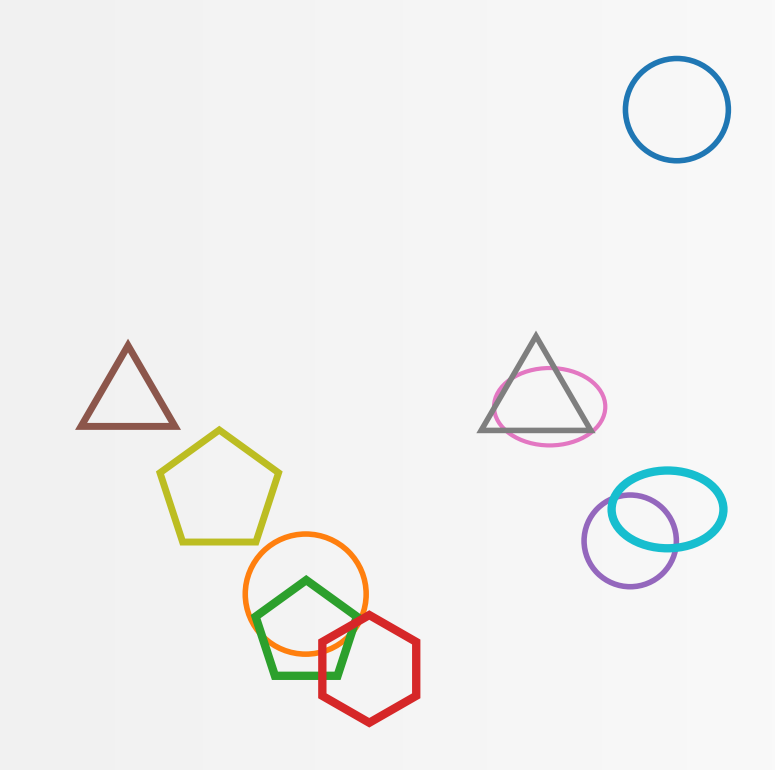[{"shape": "circle", "thickness": 2, "radius": 0.33, "center": [0.873, 0.858]}, {"shape": "circle", "thickness": 2, "radius": 0.39, "center": [0.394, 0.228]}, {"shape": "pentagon", "thickness": 3, "radius": 0.34, "center": [0.395, 0.178]}, {"shape": "hexagon", "thickness": 3, "radius": 0.35, "center": [0.476, 0.131]}, {"shape": "circle", "thickness": 2, "radius": 0.3, "center": [0.813, 0.298]}, {"shape": "triangle", "thickness": 2.5, "radius": 0.35, "center": [0.165, 0.481]}, {"shape": "oval", "thickness": 1.5, "radius": 0.36, "center": [0.709, 0.472]}, {"shape": "triangle", "thickness": 2, "radius": 0.41, "center": [0.692, 0.482]}, {"shape": "pentagon", "thickness": 2.5, "radius": 0.4, "center": [0.283, 0.361]}, {"shape": "oval", "thickness": 3, "radius": 0.36, "center": [0.861, 0.338]}]